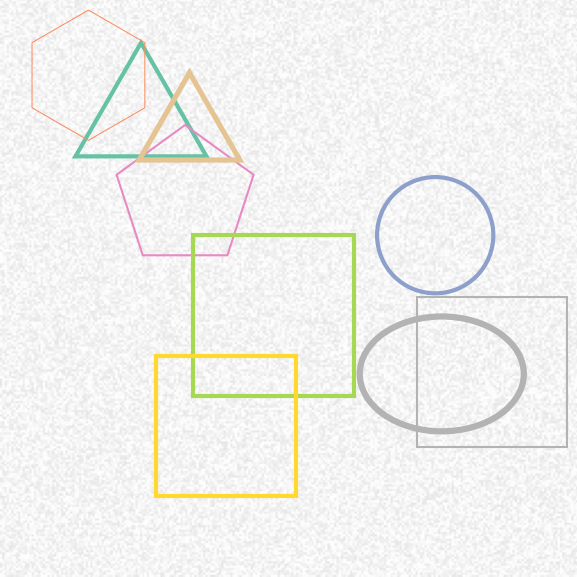[{"shape": "triangle", "thickness": 2, "radius": 0.65, "center": [0.244, 0.794]}, {"shape": "hexagon", "thickness": 0.5, "radius": 0.56, "center": [0.153, 0.869]}, {"shape": "circle", "thickness": 2, "radius": 0.5, "center": [0.754, 0.592]}, {"shape": "pentagon", "thickness": 1, "radius": 0.62, "center": [0.32, 0.658]}, {"shape": "square", "thickness": 2, "radius": 0.7, "center": [0.474, 0.453]}, {"shape": "square", "thickness": 2, "radius": 0.61, "center": [0.392, 0.262]}, {"shape": "triangle", "thickness": 2.5, "radius": 0.5, "center": [0.328, 0.772]}, {"shape": "oval", "thickness": 3, "radius": 0.71, "center": [0.765, 0.352]}, {"shape": "square", "thickness": 1, "radius": 0.65, "center": [0.851, 0.355]}]